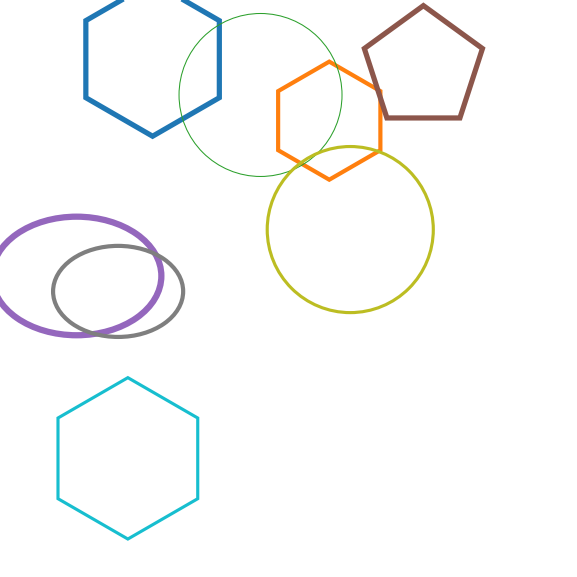[{"shape": "hexagon", "thickness": 2.5, "radius": 0.67, "center": [0.264, 0.897]}, {"shape": "hexagon", "thickness": 2, "radius": 0.51, "center": [0.57, 0.79]}, {"shape": "circle", "thickness": 0.5, "radius": 0.71, "center": [0.451, 0.835]}, {"shape": "oval", "thickness": 3, "radius": 0.73, "center": [0.133, 0.521]}, {"shape": "pentagon", "thickness": 2.5, "radius": 0.54, "center": [0.733, 0.882]}, {"shape": "oval", "thickness": 2, "radius": 0.56, "center": [0.205, 0.495]}, {"shape": "circle", "thickness": 1.5, "radius": 0.72, "center": [0.607, 0.602]}, {"shape": "hexagon", "thickness": 1.5, "radius": 0.7, "center": [0.221, 0.205]}]